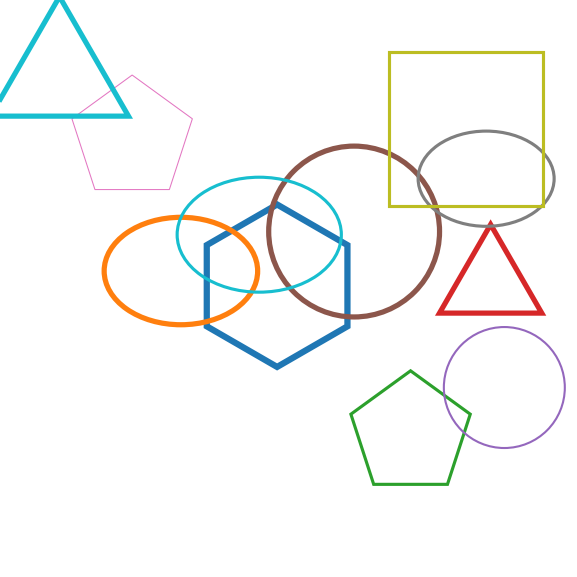[{"shape": "hexagon", "thickness": 3, "radius": 0.7, "center": [0.48, 0.504]}, {"shape": "oval", "thickness": 2.5, "radius": 0.66, "center": [0.313, 0.53]}, {"shape": "pentagon", "thickness": 1.5, "radius": 0.54, "center": [0.711, 0.248]}, {"shape": "triangle", "thickness": 2.5, "radius": 0.51, "center": [0.85, 0.508]}, {"shape": "circle", "thickness": 1, "radius": 0.52, "center": [0.873, 0.328]}, {"shape": "circle", "thickness": 2.5, "radius": 0.74, "center": [0.613, 0.598]}, {"shape": "pentagon", "thickness": 0.5, "radius": 0.55, "center": [0.229, 0.76]}, {"shape": "oval", "thickness": 1.5, "radius": 0.59, "center": [0.842, 0.69]}, {"shape": "square", "thickness": 1.5, "radius": 0.67, "center": [0.807, 0.775]}, {"shape": "triangle", "thickness": 2.5, "radius": 0.69, "center": [0.103, 0.867]}, {"shape": "oval", "thickness": 1.5, "radius": 0.71, "center": [0.449, 0.593]}]